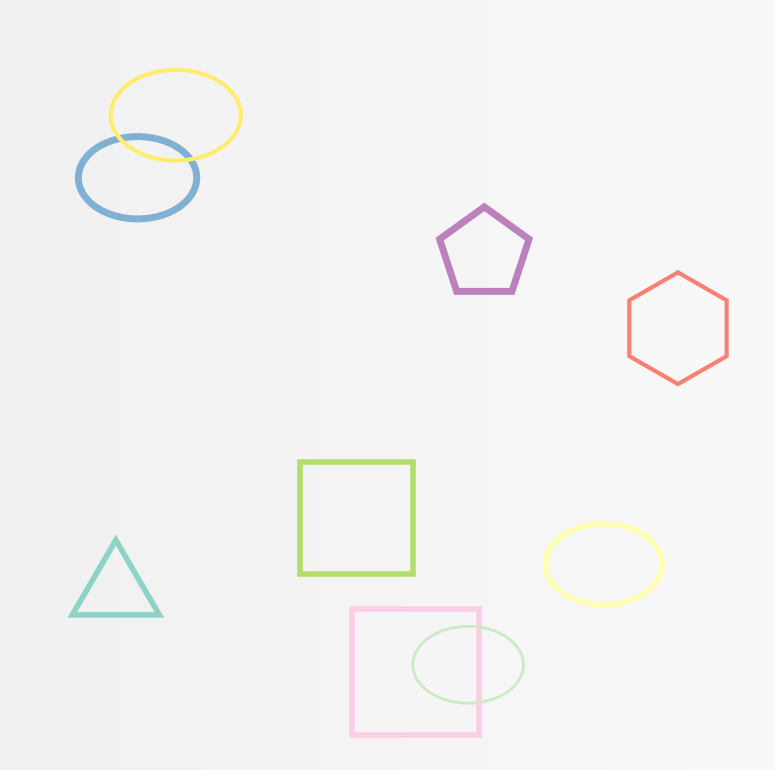[{"shape": "triangle", "thickness": 2, "radius": 0.32, "center": [0.149, 0.234]}, {"shape": "oval", "thickness": 2, "radius": 0.38, "center": [0.779, 0.267]}, {"shape": "hexagon", "thickness": 1.5, "radius": 0.36, "center": [0.875, 0.574]}, {"shape": "oval", "thickness": 2.5, "radius": 0.38, "center": [0.177, 0.769]}, {"shape": "square", "thickness": 2, "radius": 0.37, "center": [0.46, 0.327]}, {"shape": "square", "thickness": 2, "radius": 0.41, "center": [0.536, 0.127]}, {"shape": "pentagon", "thickness": 2.5, "radius": 0.3, "center": [0.625, 0.671]}, {"shape": "oval", "thickness": 1, "radius": 0.36, "center": [0.604, 0.137]}, {"shape": "oval", "thickness": 1.5, "radius": 0.42, "center": [0.227, 0.85]}]